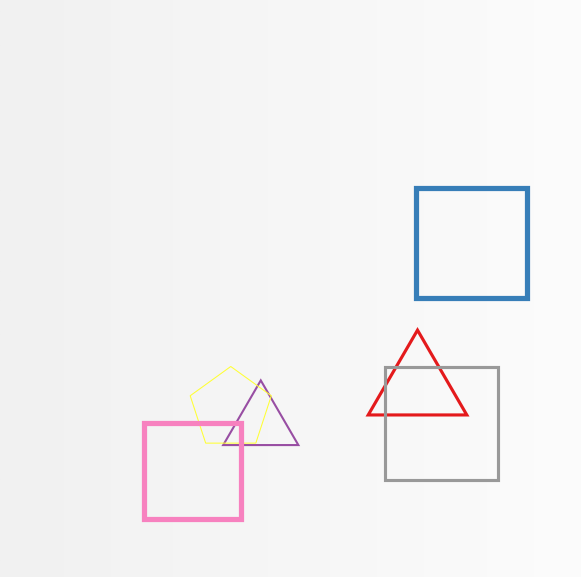[{"shape": "triangle", "thickness": 1.5, "radius": 0.49, "center": [0.718, 0.33]}, {"shape": "square", "thickness": 2.5, "radius": 0.48, "center": [0.811, 0.578]}, {"shape": "triangle", "thickness": 1, "radius": 0.37, "center": [0.449, 0.266]}, {"shape": "pentagon", "thickness": 0.5, "radius": 0.37, "center": [0.397, 0.291]}, {"shape": "square", "thickness": 2.5, "radius": 0.42, "center": [0.331, 0.183]}, {"shape": "square", "thickness": 1.5, "radius": 0.49, "center": [0.76, 0.266]}]